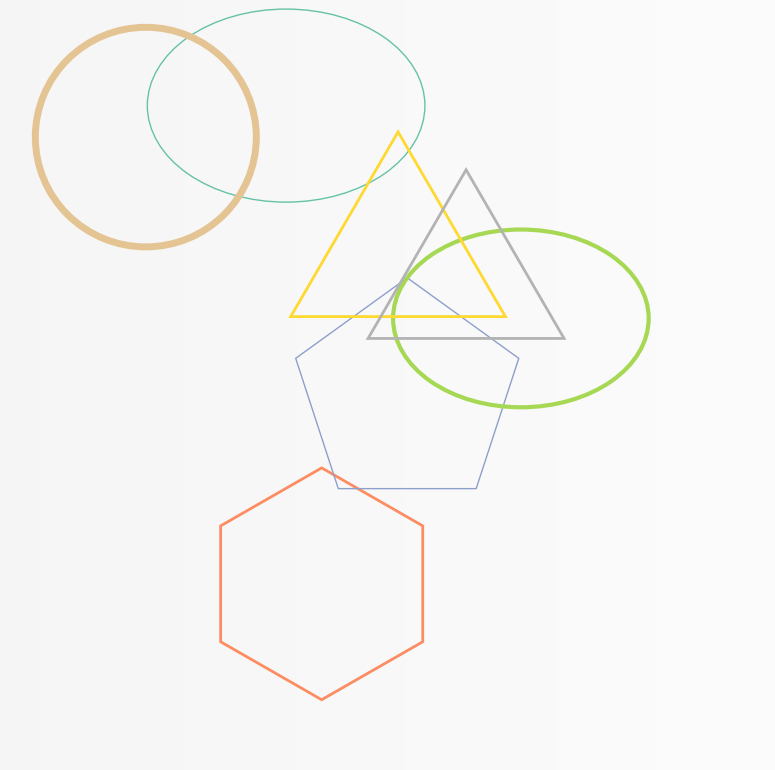[{"shape": "oval", "thickness": 0.5, "radius": 0.9, "center": [0.369, 0.863]}, {"shape": "hexagon", "thickness": 1, "radius": 0.75, "center": [0.415, 0.242]}, {"shape": "pentagon", "thickness": 0.5, "radius": 0.76, "center": [0.525, 0.488]}, {"shape": "oval", "thickness": 1.5, "radius": 0.82, "center": [0.672, 0.586]}, {"shape": "triangle", "thickness": 1, "radius": 0.8, "center": [0.514, 0.669]}, {"shape": "circle", "thickness": 2.5, "radius": 0.71, "center": [0.188, 0.822]}, {"shape": "triangle", "thickness": 1, "radius": 0.73, "center": [0.601, 0.633]}]